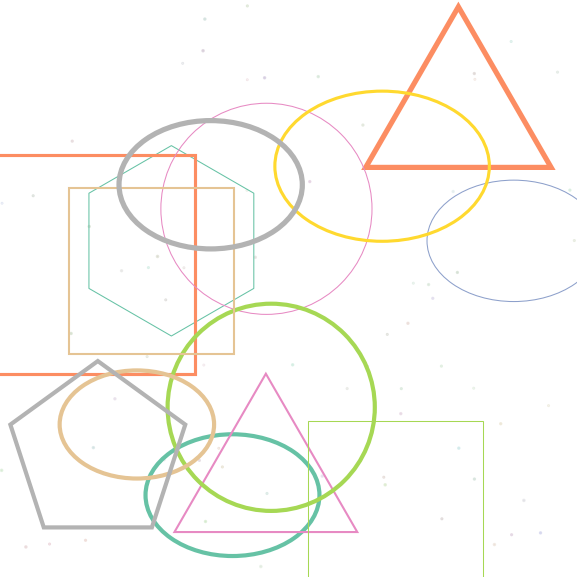[{"shape": "oval", "thickness": 2, "radius": 0.75, "center": [0.403, 0.142]}, {"shape": "hexagon", "thickness": 0.5, "radius": 0.82, "center": [0.297, 0.582]}, {"shape": "triangle", "thickness": 2.5, "radius": 0.93, "center": [0.794, 0.802]}, {"shape": "square", "thickness": 1.5, "radius": 0.95, "center": [0.148, 0.542]}, {"shape": "oval", "thickness": 0.5, "radius": 0.75, "center": [0.89, 0.582]}, {"shape": "triangle", "thickness": 1, "radius": 0.91, "center": [0.46, 0.169]}, {"shape": "circle", "thickness": 0.5, "radius": 0.91, "center": [0.461, 0.638]}, {"shape": "circle", "thickness": 2, "radius": 0.9, "center": [0.47, 0.294]}, {"shape": "square", "thickness": 0.5, "radius": 0.76, "center": [0.685, 0.118]}, {"shape": "oval", "thickness": 1.5, "radius": 0.93, "center": [0.662, 0.711]}, {"shape": "square", "thickness": 1, "radius": 0.72, "center": [0.262, 0.53]}, {"shape": "oval", "thickness": 2, "radius": 0.67, "center": [0.237, 0.264]}, {"shape": "oval", "thickness": 2.5, "radius": 0.79, "center": [0.365, 0.679]}, {"shape": "pentagon", "thickness": 2, "radius": 0.8, "center": [0.169, 0.215]}]